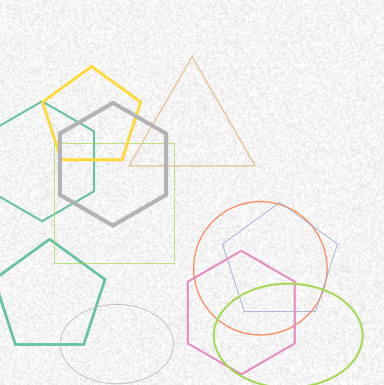[{"shape": "hexagon", "thickness": 1.5, "radius": 0.78, "center": [0.109, 0.581]}, {"shape": "pentagon", "thickness": 2, "radius": 0.76, "center": [0.129, 0.228]}, {"shape": "circle", "thickness": 1, "radius": 0.87, "center": [0.676, 0.303]}, {"shape": "pentagon", "thickness": 0.5, "radius": 0.79, "center": [0.727, 0.318]}, {"shape": "hexagon", "thickness": 1.5, "radius": 0.8, "center": [0.627, 0.188]}, {"shape": "oval", "thickness": 1.5, "radius": 0.97, "center": [0.749, 0.128]}, {"shape": "square", "thickness": 0.5, "radius": 0.78, "center": [0.296, 0.472]}, {"shape": "pentagon", "thickness": 2, "radius": 0.67, "center": [0.238, 0.693]}, {"shape": "triangle", "thickness": 1, "radius": 0.95, "center": [0.499, 0.664]}, {"shape": "hexagon", "thickness": 3, "radius": 0.8, "center": [0.293, 0.573]}, {"shape": "oval", "thickness": 0.5, "radius": 0.74, "center": [0.304, 0.106]}]